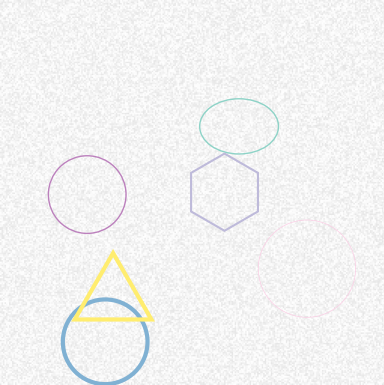[{"shape": "oval", "thickness": 1, "radius": 0.51, "center": [0.621, 0.672]}, {"shape": "hexagon", "thickness": 1.5, "radius": 0.5, "center": [0.583, 0.501]}, {"shape": "circle", "thickness": 3, "radius": 0.55, "center": [0.273, 0.112]}, {"shape": "circle", "thickness": 0.5, "radius": 0.63, "center": [0.797, 0.302]}, {"shape": "circle", "thickness": 1, "radius": 0.5, "center": [0.227, 0.495]}, {"shape": "triangle", "thickness": 3, "radius": 0.58, "center": [0.294, 0.228]}]